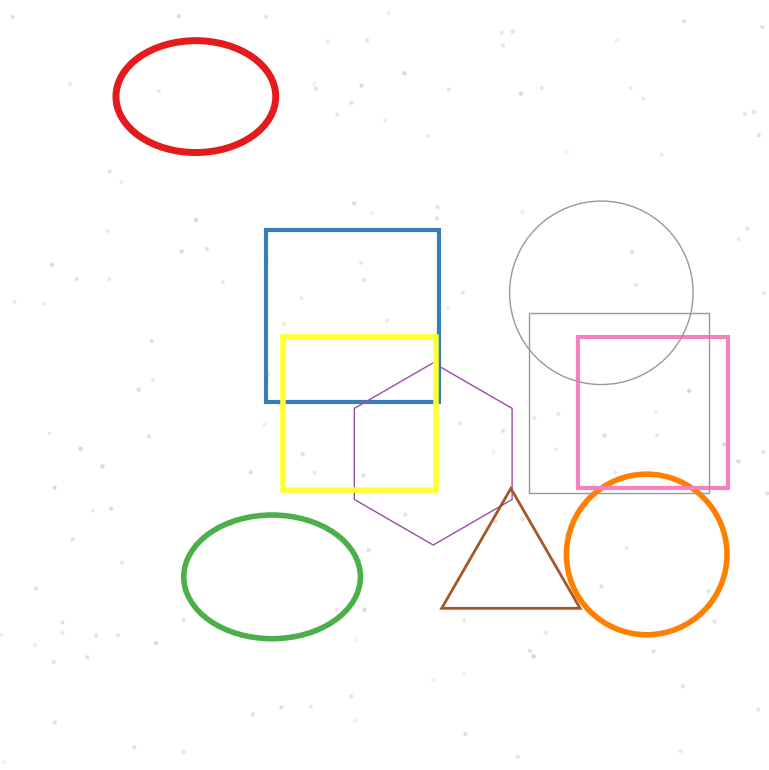[{"shape": "oval", "thickness": 2.5, "radius": 0.52, "center": [0.254, 0.875]}, {"shape": "square", "thickness": 1.5, "radius": 0.56, "center": [0.457, 0.59]}, {"shape": "oval", "thickness": 2, "radius": 0.57, "center": [0.353, 0.251]}, {"shape": "hexagon", "thickness": 0.5, "radius": 0.59, "center": [0.563, 0.41]}, {"shape": "circle", "thickness": 2, "radius": 0.52, "center": [0.84, 0.28]}, {"shape": "square", "thickness": 2, "radius": 0.5, "center": [0.467, 0.463]}, {"shape": "triangle", "thickness": 1, "radius": 0.52, "center": [0.663, 0.262]}, {"shape": "square", "thickness": 1.5, "radius": 0.49, "center": [0.848, 0.464]}, {"shape": "square", "thickness": 0.5, "radius": 0.59, "center": [0.804, 0.477]}, {"shape": "circle", "thickness": 0.5, "radius": 0.6, "center": [0.781, 0.62]}]